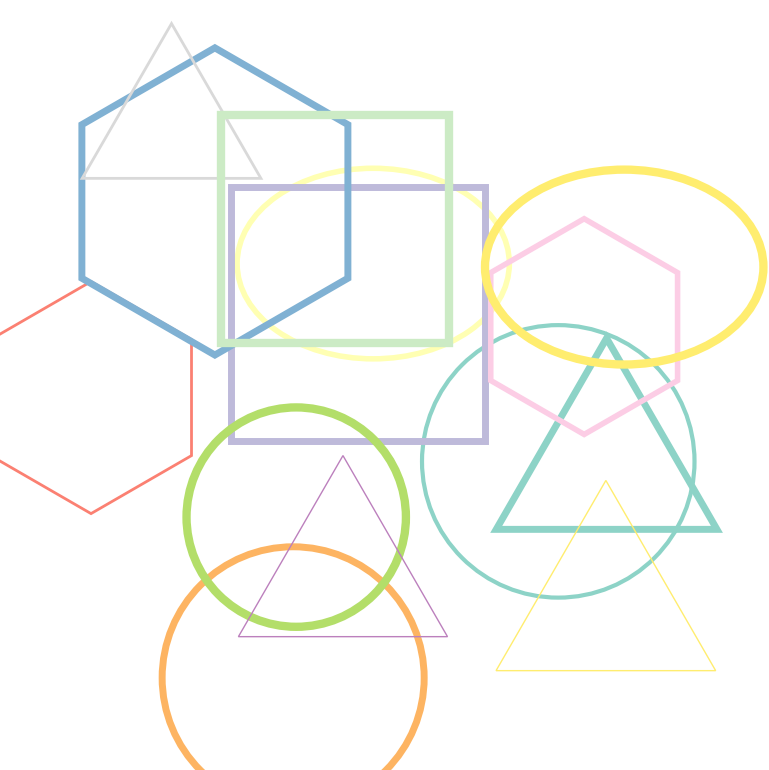[{"shape": "circle", "thickness": 1.5, "radius": 0.88, "center": [0.725, 0.401]}, {"shape": "triangle", "thickness": 2.5, "radius": 0.83, "center": [0.788, 0.395]}, {"shape": "oval", "thickness": 2, "radius": 0.88, "center": [0.485, 0.658]}, {"shape": "square", "thickness": 2.5, "radius": 0.82, "center": [0.465, 0.592]}, {"shape": "hexagon", "thickness": 1, "radius": 0.75, "center": [0.118, 0.484]}, {"shape": "hexagon", "thickness": 2.5, "radius": 1.0, "center": [0.279, 0.738]}, {"shape": "circle", "thickness": 2.5, "radius": 0.85, "center": [0.381, 0.12]}, {"shape": "circle", "thickness": 3, "radius": 0.71, "center": [0.385, 0.328]}, {"shape": "hexagon", "thickness": 2, "radius": 0.7, "center": [0.759, 0.576]}, {"shape": "triangle", "thickness": 1, "radius": 0.67, "center": [0.223, 0.835]}, {"shape": "triangle", "thickness": 0.5, "radius": 0.78, "center": [0.445, 0.252]}, {"shape": "square", "thickness": 3, "radius": 0.74, "center": [0.435, 0.703]}, {"shape": "oval", "thickness": 3, "radius": 0.9, "center": [0.811, 0.653]}, {"shape": "triangle", "thickness": 0.5, "radius": 0.82, "center": [0.787, 0.211]}]